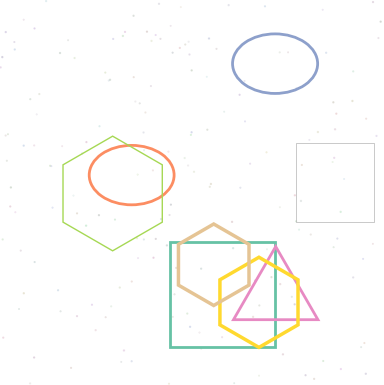[{"shape": "square", "thickness": 2, "radius": 0.68, "center": [0.578, 0.235]}, {"shape": "oval", "thickness": 2, "radius": 0.55, "center": [0.342, 0.545]}, {"shape": "oval", "thickness": 2, "radius": 0.55, "center": [0.715, 0.835]}, {"shape": "triangle", "thickness": 2, "radius": 0.63, "center": [0.716, 0.233]}, {"shape": "hexagon", "thickness": 1, "radius": 0.74, "center": [0.293, 0.497]}, {"shape": "hexagon", "thickness": 2.5, "radius": 0.59, "center": [0.673, 0.215]}, {"shape": "hexagon", "thickness": 2.5, "radius": 0.53, "center": [0.555, 0.312]}, {"shape": "square", "thickness": 0.5, "radius": 0.51, "center": [0.87, 0.525]}]